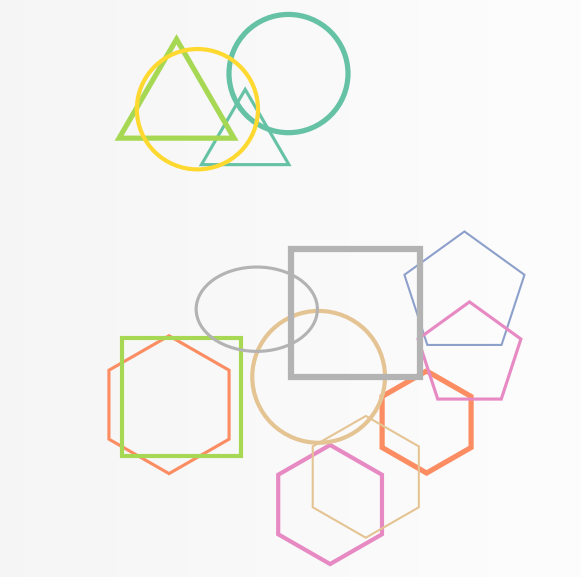[{"shape": "circle", "thickness": 2.5, "radius": 0.51, "center": [0.496, 0.872]}, {"shape": "triangle", "thickness": 1.5, "radius": 0.43, "center": [0.422, 0.757]}, {"shape": "hexagon", "thickness": 1.5, "radius": 0.6, "center": [0.291, 0.298]}, {"shape": "hexagon", "thickness": 2.5, "radius": 0.44, "center": [0.734, 0.268]}, {"shape": "pentagon", "thickness": 1, "radius": 0.54, "center": [0.799, 0.49]}, {"shape": "pentagon", "thickness": 1.5, "radius": 0.47, "center": [0.808, 0.383]}, {"shape": "hexagon", "thickness": 2, "radius": 0.52, "center": [0.568, 0.126]}, {"shape": "triangle", "thickness": 2.5, "radius": 0.57, "center": [0.304, 0.817]}, {"shape": "square", "thickness": 2, "radius": 0.51, "center": [0.312, 0.312]}, {"shape": "circle", "thickness": 2, "radius": 0.52, "center": [0.34, 0.81]}, {"shape": "hexagon", "thickness": 1, "radius": 0.53, "center": [0.629, 0.173]}, {"shape": "circle", "thickness": 2, "radius": 0.57, "center": [0.548, 0.347]}, {"shape": "oval", "thickness": 1.5, "radius": 0.52, "center": [0.442, 0.464]}, {"shape": "square", "thickness": 3, "radius": 0.55, "center": [0.611, 0.457]}]